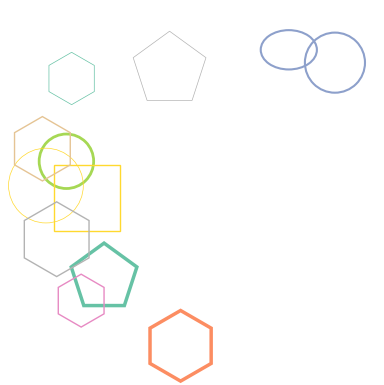[{"shape": "pentagon", "thickness": 2.5, "radius": 0.45, "center": [0.27, 0.279]}, {"shape": "hexagon", "thickness": 0.5, "radius": 0.34, "center": [0.186, 0.796]}, {"shape": "hexagon", "thickness": 2.5, "radius": 0.46, "center": [0.469, 0.102]}, {"shape": "circle", "thickness": 1.5, "radius": 0.39, "center": [0.87, 0.837]}, {"shape": "oval", "thickness": 1.5, "radius": 0.36, "center": [0.75, 0.871]}, {"shape": "hexagon", "thickness": 1, "radius": 0.34, "center": [0.211, 0.219]}, {"shape": "circle", "thickness": 2, "radius": 0.35, "center": [0.172, 0.581]}, {"shape": "square", "thickness": 1, "radius": 0.43, "center": [0.225, 0.487]}, {"shape": "circle", "thickness": 0.5, "radius": 0.49, "center": [0.119, 0.518]}, {"shape": "hexagon", "thickness": 1, "radius": 0.42, "center": [0.11, 0.614]}, {"shape": "hexagon", "thickness": 1, "radius": 0.49, "center": [0.147, 0.379]}, {"shape": "pentagon", "thickness": 0.5, "radius": 0.5, "center": [0.44, 0.82]}]